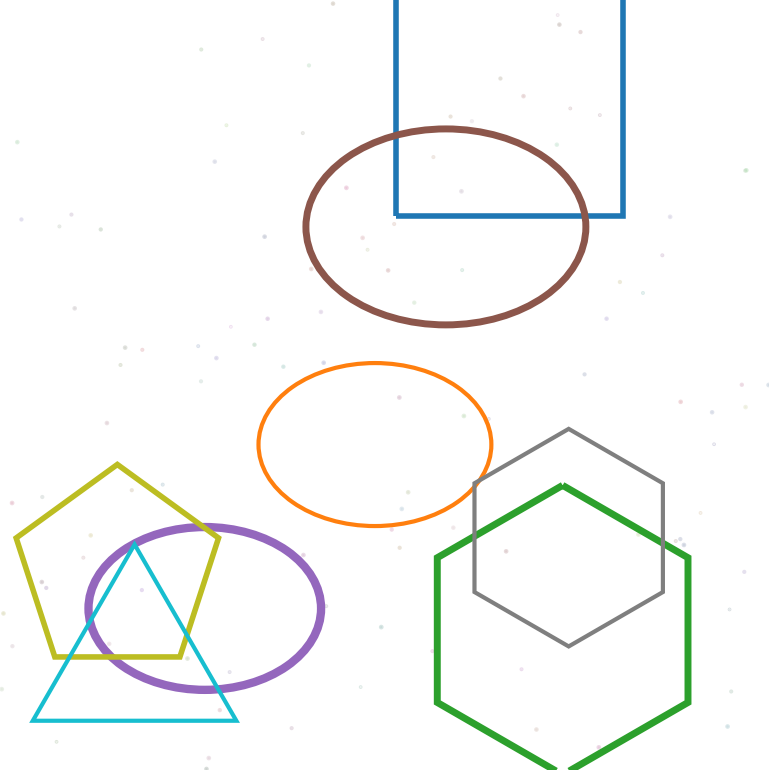[{"shape": "square", "thickness": 2, "radius": 0.74, "center": [0.662, 0.867]}, {"shape": "oval", "thickness": 1.5, "radius": 0.76, "center": [0.487, 0.423]}, {"shape": "hexagon", "thickness": 2.5, "radius": 0.94, "center": [0.731, 0.182]}, {"shape": "oval", "thickness": 3, "radius": 0.76, "center": [0.266, 0.21]}, {"shape": "oval", "thickness": 2.5, "radius": 0.91, "center": [0.579, 0.705]}, {"shape": "hexagon", "thickness": 1.5, "radius": 0.71, "center": [0.739, 0.302]}, {"shape": "pentagon", "thickness": 2, "radius": 0.69, "center": [0.152, 0.259]}, {"shape": "triangle", "thickness": 1.5, "radius": 0.76, "center": [0.175, 0.14]}]